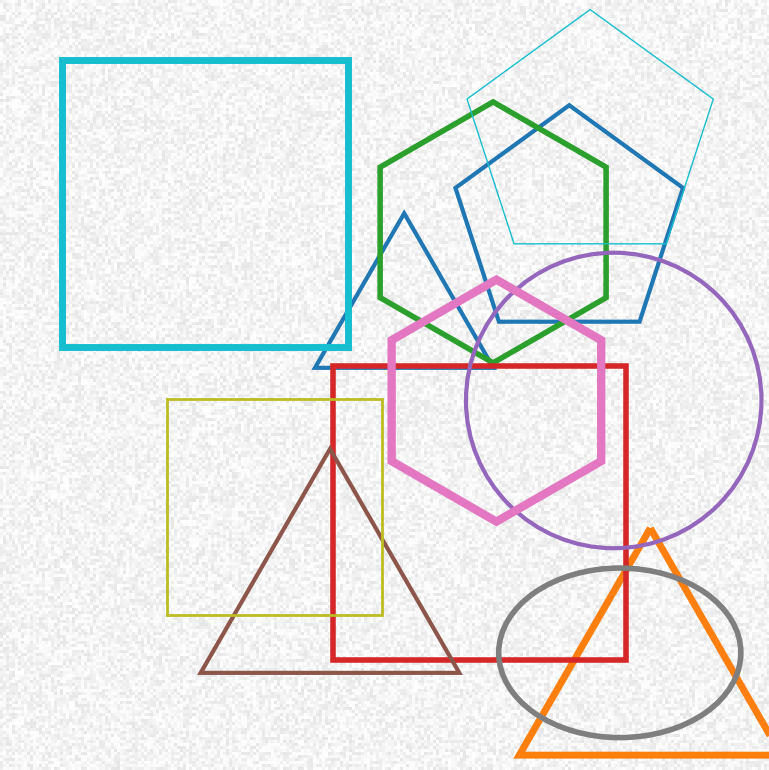[{"shape": "pentagon", "thickness": 1.5, "radius": 0.78, "center": [0.739, 0.708]}, {"shape": "triangle", "thickness": 1.5, "radius": 0.67, "center": [0.525, 0.589]}, {"shape": "triangle", "thickness": 2.5, "radius": 0.98, "center": [0.845, 0.118]}, {"shape": "hexagon", "thickness": 2, "radius": 0.85, "center": [0.64, 0.698]}, {"shape": "square", "thickness": 2, "radius": 0.95, "center": [0.622, 0.334]}, {"shape": "circle", "thickness": 1.5, "radius": 0.96, "center": [0.797, 0.48]}, {"shape": "triangle", "thickness": 1.5, "radius": 0.97, "center": [0.429, 0.223]}, {"shape": "hexagon", "thickness": 3, "radius": 0.79, "center": [0.645, 0.48]}, {"shape": "oval", "thickness": 2, "radius": 0.79, "center": [0.805, 0.152]}, {"shape": "square", "thickness": 1, "radius": 0.7, "center": [0.357, 0.341]}, {"shape": "pentagon", "thickness": 0.5, "radius": 0.84, "center": [0.766, 0.819]}, {"shape": "square", "thickness": 2.5, "radius": 0.93, "center": [0.266, 0.735]}]